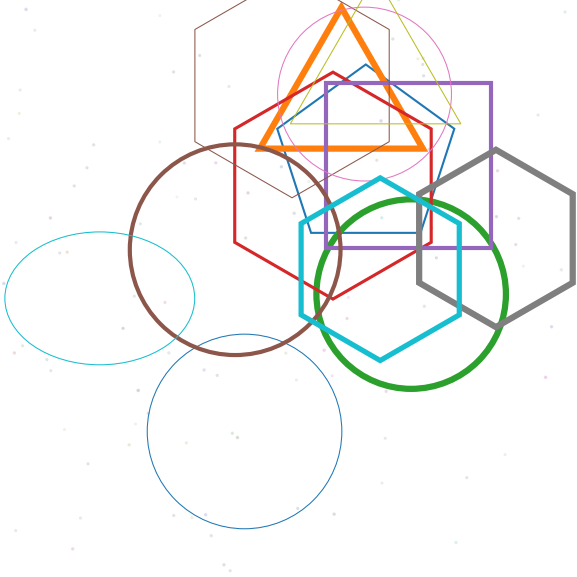[{"shape": "pentagon", "thickness": 1, "radius": 0.81, "center": [0.633, 0.726]}, {"shape": "circle", "thickness": 0.5, "radius": 0.84, "center": [0.423, 0.252]}, {"shape": "triangle", "thickness": 3, "radius": 0.81, "center": [0.591, 0.823]}, {"shape": "circle", "thickness": 3, "radius": 0.82, "center": [0.712, 0.49]}, {"shape": "hexagon", "thickness": 1.5, "radius": 0.98, "center": [0.577, 0.678]}, {"shape": "square", "thickness": 2, "radius": 0.72, "center": [0.708, 0.713]}, {"shape": "hexagon", "thickness": 0.5, "radius": 0.97, "center": [0.506, 0.851]}, {"shape": "circle", "thickness": 2, "radius": 0.91, "center": [0.407, 0.567]}, {"shape": "circle", "thickness": 0.5, "radius": 0.75, "center": [0.631, 0.836]}, {"shape": "hexagon", "thickness": 3, "radius": 0.77, "center": [0.859, 0.586]}, {"shape": "triangle", "thickness": 0.5, "radius": 0.85, "center": [0.65, 0.87]}, {"shape": "oval", "thickness": 0.5, "radius": 0.82, "center": [0.173, 0.482]}, {"shape": "hexagon", "thickness": 2.5, "radius": 0.79, "center": [0.658, 0.533]}]